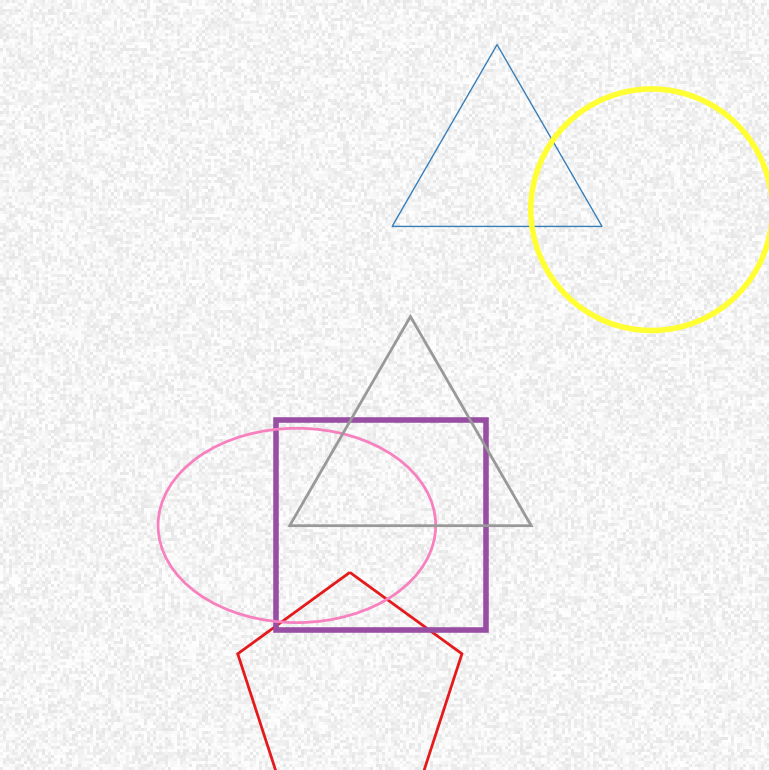[{"shape": "pentagon", "thickness": 1, "radius": 0.77, "center": [0.454, 0.104]}, {"shape": "triangle", "thickness": 0.5, "radius": 0.79, "center": [0.646, 0.785]}, {"shape": "square", "thickness": 2, "radius": 0.68, "center": [0.495, 0.318]}, {"shape": "circle", "thickness": 2, "radius": 0.78, "center": [0.846, 0.728]}, {"shape": "oval", "thickness": 1, "radius": 0.9, "center": [0.386, 0.318]}, {"shape": "triangle", "thickness": 1, "radius": 0.91, "center": [0.533, 0.408]}]